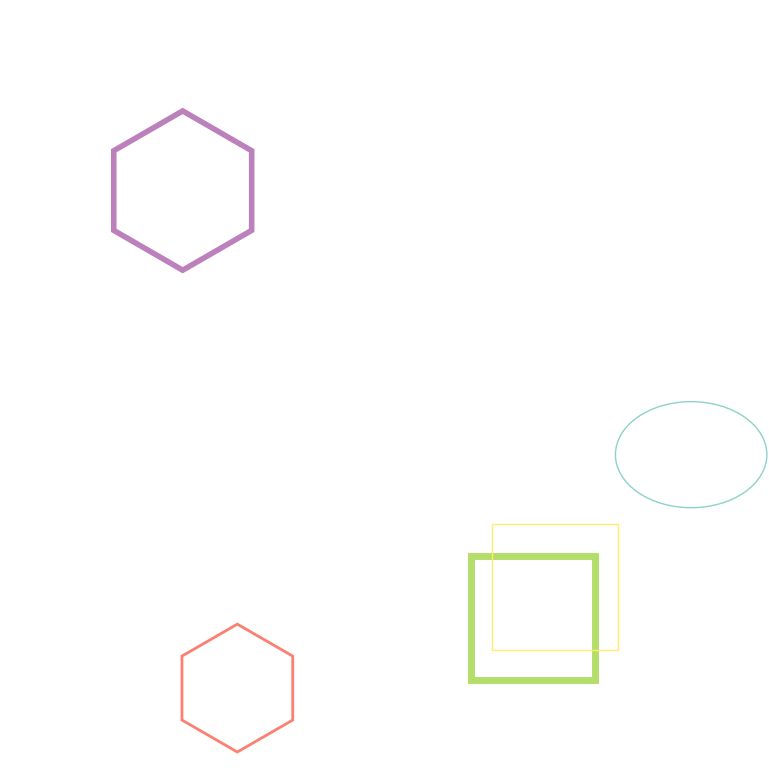[{"shape": "oval", "thickness": 0.5, "radius": 0.49, "center": [0.898, 0.41]}, {"shape": "hexagon", "thickness": 1, "radius": 0.42, "center": [0.308, 0.106]}, {"shape": "square", "thickness": 2.5, "radius": 0.4, "center": [0.693, 0.198]}, {"shape": "hexagon", "thickness": 2, "radius": 0.52, "center": [0.237, 0.753]}, {"shape": "square", "thickness": 0.5, "radius": 0.41, "center": [0.721, 0.238]}]